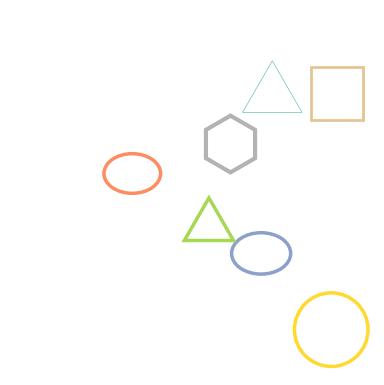[{"shape": "triangle", "thickness": 0.5, "radius": 0.45, "center": [0.707, 0.753]}, {"shape": "oval", "thickness": 2.5, "radius": 0.37, "center": [0.344, 0.549]}, {"shape": "oval", "thickness": 2.5, "radius": 0.38, "center": [0.678, 0.342]}, {"shape": "triangle", "thickness": 2.5, "radius": 0.37, "center": [0.543, 0.412]}, {"shape": "circle", "thickness": 2.5, "radius": 0.48, "center": [0.86, 0.144]}, {"shape": "square", "thickness": 2, "radius": 0.34, "center": [0.875, 0.757]}, {"shape": "hexagon", "thickness": 3, "radius": 0.37, "center": [0.599, 0.626]}]